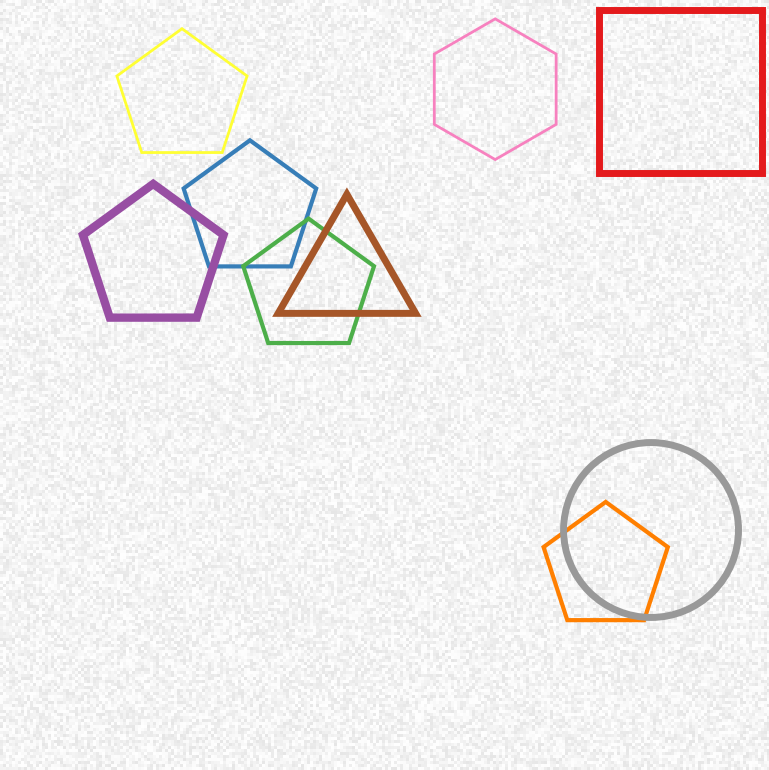[{"shape": "square", "thickness": 2.5, "radius": 0.53, "center": [0.884, 0.881]}, {"shape": "pentagon", "thickness": 1.5, "radius": 0.45, "center": [0.325, 0.727]}, {"shape": "pentagon", "thickness": 1.5, "radius": 0.45, "center": [0.401, 0.627]}, {"shape": "pentagon", "thickness": 3, "radius": 0.48, "center": [0.199, 0.665]}, {"shape": "pentagon", "thickness": 1.5, "radius": 0.42, "center": [0.787, 0.263]}, {"shape": "pentagon", "thickness": 1, "radius": 0.44, "center": [0.236, 0.874]}, {"shape": "triangle", "thickness": 2.5, "radius": 0.52, "center": [0.451, 0.645]}, {"shape": "hexagon", "thickness": 1, "radius": 0.46, "center": [0.643, 0.884]}, {"shape": "circle", "thickness": 2.5, "radius": 0.57, "center": [0.846, 0.312]}]